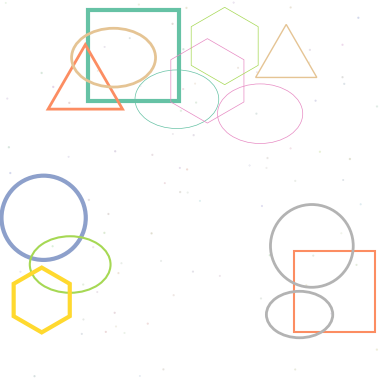[{"shape": "square", "thickness": 3, "radius": 0.59, "center": [0.346, 0.855]}, {"shape": "oval", "thickness": 0.5, "radius": 0.54, "center": [0.459, 0.742]}, {"shape": "square", "thickness": 1.5, "radius": 0.53, "center": [0.87, 0.242]}, {"shape": "triangle", "thickness": 2, "radius": 0.56, "center": [0.222, 0.772]}, {"shape": "circle", "thickness": 3, "radius": 0.55, "center": [0.113, 0.434]}, {"shape": "oval", "thickness": 0.5, "radius": 0.55, "center": [0.676, 0.705]}, {"shape": "hexagon", "thickness": 0.5, "radius": 0.55, "center": [0.539, 0.79]}, {"shape": "hexagon", "thickness": 0.5, "radius": 0.5, "center": [0.584, 0.881]}, {"shape": "oval", "thickness": 1.5, "radius": 0.52, "center": [0.182, 0.313]}, {"shape": "hexagon", "thickness": 3, "radius": 0.42, "center": [0.108, 0.221]}, {"shape": "triangle", "thickness": 1, "radius": 0.46, "center": [0.743, 0.845]}, {"shape": "oval", "thickness": 2, "radius": 0.55, "center": [0.295, 0.85]}, {"shape": "oval", "thickness": 2, "radius": 0.43, "center": [0.778, 0.183]}, {"shape": "circle", "thickness": 2, "radius": 0.54, "center": [0.81, 0.361]}]